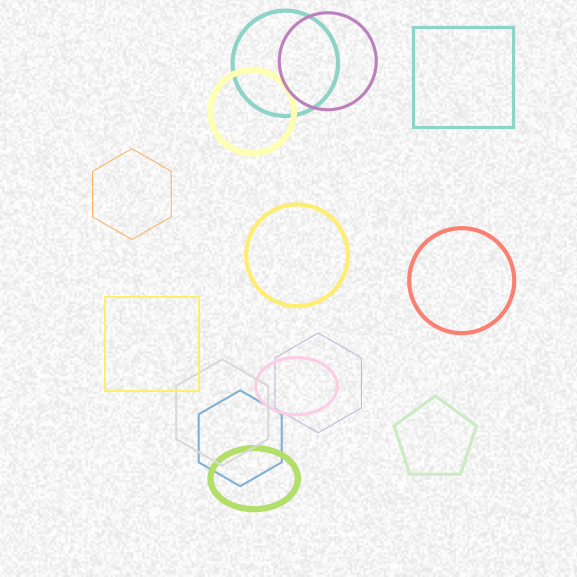[{"shape": "square", "thickness": 1.5, "radius": 0.44, "center": [0.802, 0.866]}, {"shape": "circle", "thickness": 2, "radius": 0.46, "center": [0.494, 0.89]}, {"shape": "circle", "thickness": 3, "radius": 0.36, "center": [0.437, 0.806]}, {"shape": "hexagon", "thickness": 0.5, "radius": 0.43, "center": [0.551, 0.336]}, {"shape": "circle", "thickness": 2, "radius": 0.45, "center": [0.799, 0.513]}, {"shape": "hexagon", "thickness": 1, "radius": 0.42, "center": [0.416, 0.24]}, {"shape": "hexagon", "thickness": 0.5, "radius": 0.39, "center": [0.228, 0.663]}, {"shape": "oval", "thickness": 3, "radius": 0.38, "center": [0.44, 0.17]}, {"shape": "oval", "thickness": 1.5, "radius": 0.35, "center": [0.513, 0.331]}, {"shape": "hexagon", "thickness": 1, "radius": 0.46, "center": [0.385, 0.285]}, {"shape": "circle", "thickness": 1.5, "radius": 0.42, "center": [0.568, 0.893]}, {"shape": "pentagon", "thickness": 1.5, "radius": 0.38, "center": [0.754, 0.239]}, {"shape": "circle", "thickness": 2, "radius": 0.44, "center": [0.514, 0.557]}, {"shape": "square", "thickness": 1, "radius": 0.41, "center": [0.263, 0.403]}]